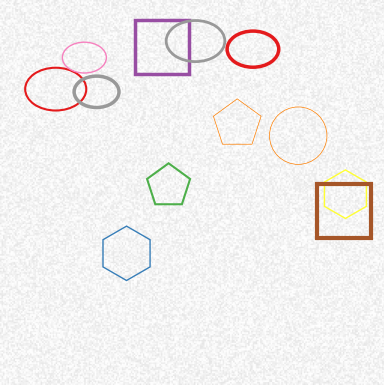[{"shape": "oval", "thickness": 2.5, "radius": 0.34, "center": [0.657, 0.872]}, {"shape": "oval", "thickness": 1.5, "radius": 0.4, "center": [0.145, 0.769]}, {"shape": "hexagon", "thickness": 1, "radius": 0.35, "center": [0.329, 0.342]}, {"shape": "pentagon", "thickness": 1.5, "radius": 0.29, "center": [0.438, 0.517]}, {"shape": "square", "thickness": 2.5, "radius": 0.35, "center": [0.42, 0.878]}, {"shape": "circle", "thickness": 0.5, "radius": 0.37, "center": [0.775, 0.648]}, {"shape": "pentagon", "thickness": 0.5, "radius": 0.33, "center": [0.616, 0.678]}, {"shape": "hexagon", "thickness": 1, "radius": 0.31, "center": [0.897, 0.496]}, {"shape": "square", "thickness": 3, "radius": 0.35, "center": [0.893, 0.451]}, {"shape": "oval", "thickness": 1, "radius": 0.29, "center": [0.219, 0.85]}, {"shape": "oval", "thickness": 2, "radius": 0.38, "center": [0.508, 0.893]}, {"shape": "oval", "thickness": 2.5, "radius": 0.29, "center": [0.251, 0.762]}]